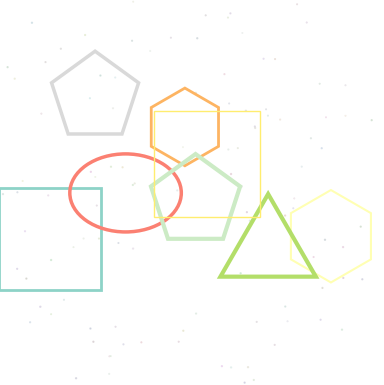[{"shape": "square", "thickness": 2, "radius": 0.66, "center": [0.131, 0.379]}, {"shape": "hexagon", "thickness": 1.5, "radius": 0.6, "center": [0.86, 0.386]}, {"shape": "oval", "thickness": 2.5, "radius": 0.72, "center": [0.326, 0.499]}, {"shape": "hexagon", "thickness": 2, "radius": 0.5, "center": [0.48, 0.67]}, {"shape": "triangle", "thickness": 3, "radius": 0.72, "center": [0.696, 0.353]}, {"shape": "pentagon", "thickness": 2.5, "radius": 0.59, "center": [0.247, 0.748]}, {"shape": "pentagon", "thickness": 3, "radius": 0.61, "center": [0.508, 0.478]}, {"shape": "square", "thickness": 1, "radius": 0.69, "center": [0.537, 0.574]}]